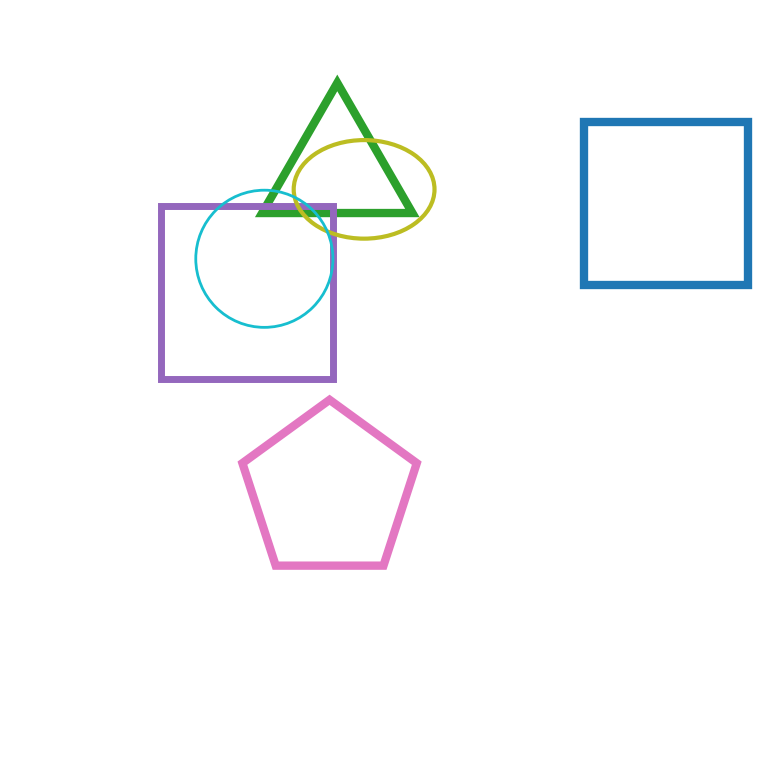[{"shape": "square", "thickness": 3, "radius": 0.53, "center": [0.865, 0.735]}, {"shape": "triangle", "thickness": 3, "radius": 0.56, "center": [0.438, 0.78]}, {"shape": "square", "thickness": 2.5, "radius": 0.56, "center": [0.321, 0.62]}, {"shape": "pentagon", "thickness": 3, "radius": 0.6, "center": [0.428, 0.362]}, {"shape": "oval", "thickness": 1.5, "radius": 0.46, "center": [0.473, 0.754]}, {"shape": "circle", "thickness": 1, "radius": 0.45, "center": [0.343, 0.664]}]